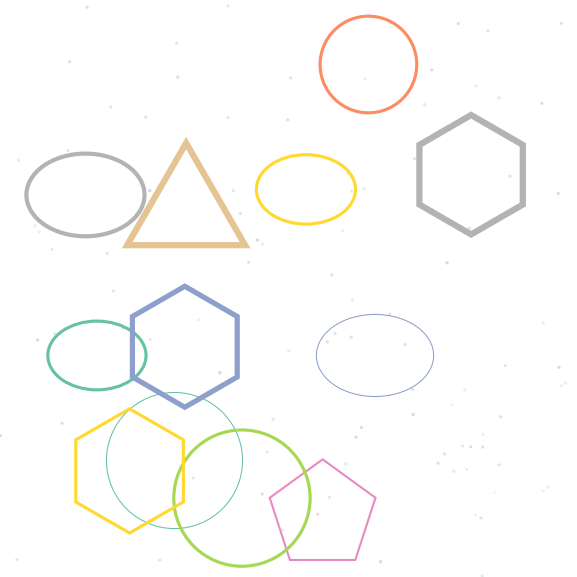[{"shape": "oval", "thickness": 1.5, "radius": 0.43, "center": [0.168, 0.384]}, {"shape": "circle", "thickness": 0.5, "radius": 0.59, "center": [0.302, 0.202]}, {"shape": "circle", "thickness": 1.5, "radius": 0.42, "center": [0.638, 0.887]}, {"shape": "oval", "thickness": 0.5, "radius": 0.51, "center": [0.649, 0.384]}, {"shape": "hexagon", "thickness": 2.5, "radius": 0.52, "center": [0.32, 0.399]}, {"shape": "pentagon", "thickness": 1, "radius": 0.48, "center": [0.559, 0.107]}, {"shape": "circle", "thickness": 1.5, "radius": 0.59, "center": [0.419, 0.137]}, {"shape": "hexagon", "thickness": 1.5, "radius": 0.54, "center": [0.224, 0.184]}, {"shape": "oval", "thickness": 1.5, "radius": 0.43, "center": [0.53, 0.671]}, {"shape": "triangle", "thickness": 3, "radius": 0.59, "center": [0.322, 0.634]}, {"shape": "hexagon", "thickness": 3, "radius": 0.52, "center": [0.816, 0.697]}, {"shape": "oval", "thickness": 2, "radius": 0.51, "center": [0.148, 0.662]}]